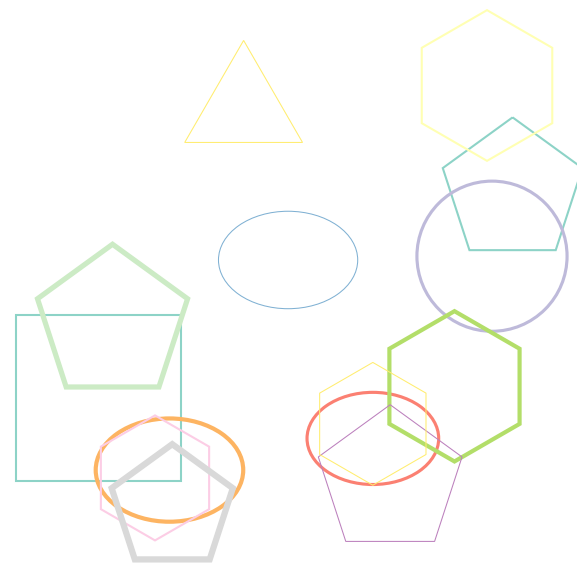[{"shape": "square", "thickness": 1, "radius": 0.72, "center": [0.171, 0.31]}, {"shape": "pentagon", "thickness": 1, "radius": 0.64, "center": [0.888, 0.669]}, {"shape": "hexagon", "thickness": 1, "radius": 0.65, "center": [0.843, 0.851]}, {"shape": "circle", "thickness": 1.5, "radius": 0.65, "center": [0.852, 0.555]}, {"shape": "oval", "thickness": 1.5, "radius": 0.57, "center": [0.646, 0.24]}, {"shape": "oval", "thickness": 0.5, "radius": 0.6, "center": [0.499, 0.549]}, {"shape": "oval", "thickness": 2, "radius": 0.64, "center": [0.293, 0.185]}, {"shape": "hexagon", "thickness": 2, "radius": 0.65, "center": [0.787, 0.33]}, {"shape": "hexagon", "thickness": 1, "radius": 0.54, "center": [0.268, 0.172]}, {"shape": "pentagon", "thickness": 3, "radius": 0.55, "center": [0.298, 0.12]}, {"shape": "pentagon", "thickness": 0.5, "radius": 0.65, "center": [0.676, 0.167]}, {"shape": "pentagon", "thickness": 2.5, "radius": 0.68, "center": [0.195, 0.44]}, {"shape": "triangle", "thickness": 0.5, "radius": 0.59, "center": [0.422, 0.811]}, {"shape": "hexagon", "thickness": 0.5, "radius": 0.53, "center": [0.646, 0.265]}]